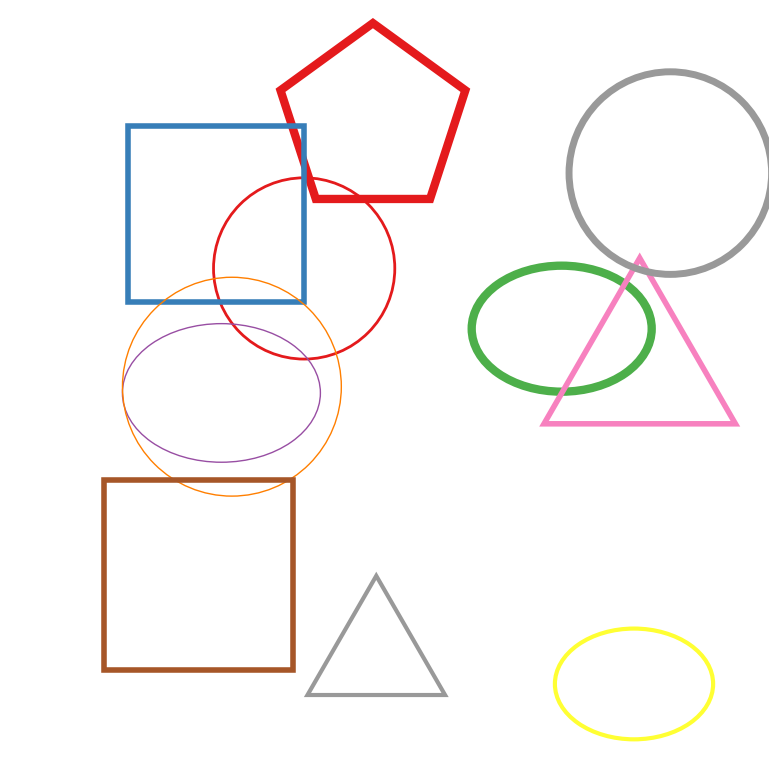[{"shape": "circle", "thickness": 1, "radius": 0.59, "center": [0.395, 0.651]}, {"shape": "pentagon", "thickness": 3, "radius": 0.63, "center": [0.484, 0.844]}, {"shape": "square", "thickness": 2, "radius": 0.57, "center": [0.28, 0.722]}, {"shape": "oval", "thickness": 3, "radius": 0.58, "center": [0.729, 0.573]}, {"shape": "oval", "thickness": 0.5, "radius": 0.64, "center": [0.288, 0.49]}, {"shape": "circle", "thickness": 0.5, "radius": 0.71, "center": [0.301, 0.498]}, {"shape": "oval", "thickness": 1.5, "radius": 0.51, "center": [0.823, 0.112]}, {"shape": "square", "thickness": 2, "radius": 0.62, "center": [0.258, 0.253]}, {"shape": "triangle", "thickness": 2, "radius": 0.72, "center": [0.831, 0.521]}, {"shape": "triangle", "thickness": 1.5, "radius": 0.52, "center": [0.489, 0.149]}, {"shape": "circle", "thickness": 2.5, "radius": 0.66, "center": [0.871, 0.775]}]